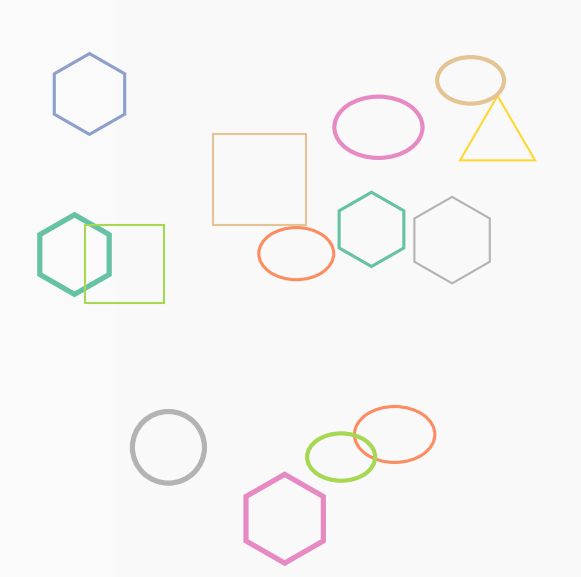[{"shape": "hexagon", "thickness": 2.5, "radius": 0.34, "center": [0.128, 0.558]}, {"shape": "hexagon", "thickness": 1.5, "radius": 0.32, "center": [0.639, 0.602]}, {"shape": "oval", "thickness": 1.5, "radius": 0.35, "center": [0.679, 0.247]}, {"shape": "oval", "thickness": 1.5, "radius": 0.32, "center": [0.51, 0.56]}, {"shape": "hexagon", "thickness": 1.5, "radius": 0.35, "center": [0.154, 0.836]}, {"shape": "oval", "thickness": 2, "radius": 0.38, "center": [0.651, 0.779]}, {"shape": "hexagon", "thickness": 2.5, "radius": 0.38, "center": [0.49, 0.101]}, {"shape": "square", "thickness": 1, "radius": 0.34, "center": [0.214, 0.542]}, {"shape": "oval", "thickness": 2, "radius": 0.29, "center": [0.587, 0.208]}, {"shape": "triangle", "thickness": 1, "radius": 0.37, "center": [0.856, 0.759]}, {"shape": "oval", "thickness": 2, "radius": 0.29, "center": [0.81, 0.86]}, {"shape": "square", "thickness": 1, "radius": 0.4, "center": [0.446, 0.688]}, {"shape": "circle", "thickness": 2.5, "radius": 0.31, "center": [0.29, 0.225]}, {"shape": "hexagon", "thickness": 1, "radius": 0.37, "center": [0.778, 0.583]}]